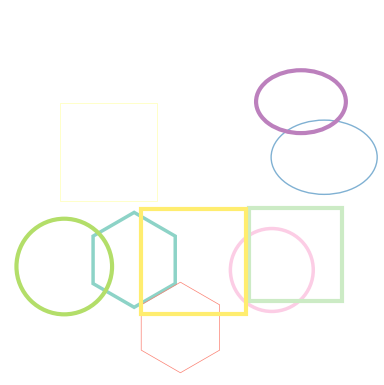[{"shape": "hexagon", "thickness": 2.5, "radius": 0.62, "center": [0.348, 0.325]}, {"shape": "square", "thickness": 0.5, "radius": 0.64, "center": [0.282, 0.606]}, {"shape": "hexagon", "thickness": 0.5, "radius": 0.59, "center": [0.469, 0.149]}, {"shape": "oval", "thickness": 1, "radius": 0.69, "center": [0.842, 0.592]}, {"shape": "circle", "thickness": 3, "radius": 0.62, "center": [0.167, 0.308]}, {"shape": "circle", "thickness": 2.5, "radius": 0.54, "center": [0.706, 0.299]}, {"shape": "oval", "thickness": 3, "radius": 0.58, "center": [0.782, 0.736]}, {"shape": "square", "thickness": 3, "radius": 0.6, "center": [0.767, 0.339]}, {"shape": "square", "thickness": 3, "radius": 0.68, "center": [0.502, 0.321]}]